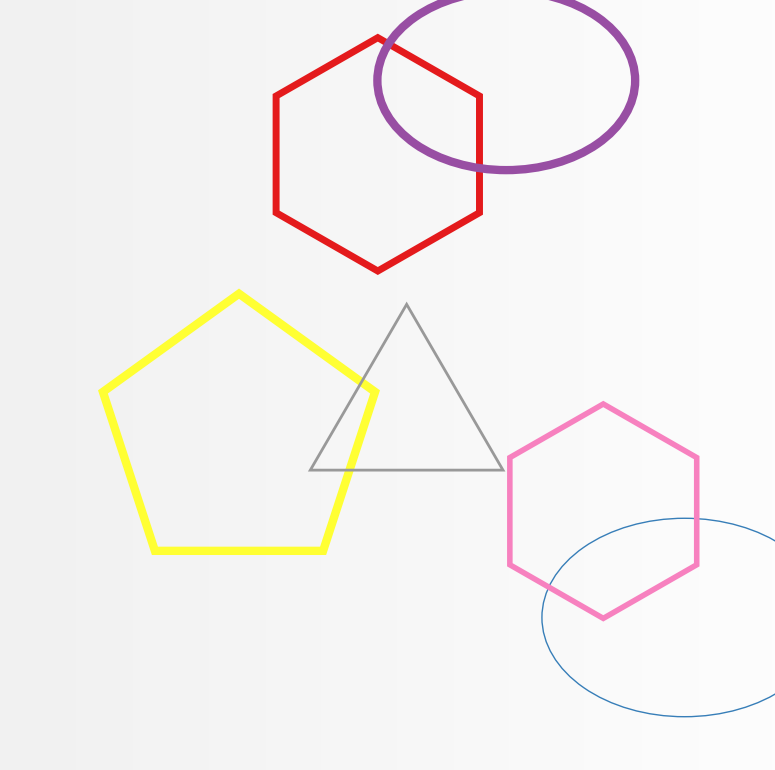[{"shape": "hexagon", "thickness": 2.5, "radius": 0.76, "center": [0.487, 0.8]}, {"shape": "oval", "thickness": 0.5, "radius": 0.92, "center": [0.883, 0.198]}, {"shape": "oval", "thickness": 3, "radius": 0.83, "center": [0.653, 0.895]}, {"shape": "pentagon", "thickness": 3, "radius": 0.92, "center": [0.308, 0.434]}, {"shape": "hexagon", "thickness": 2, "radius": 0.7, "center": [0.778, 0.336]}, {"shape": "triangle", "thickness": 1, "radius": 0.72, "center": [0.525, 0.461]}]